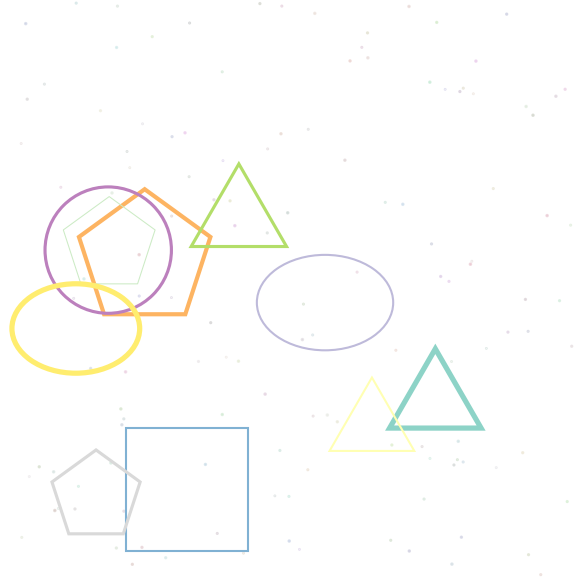[{"shape": "triangle", "thickness": 2.5, "radius": 0.46, "center": [0.754, 0.304]}, {"shape": "triangle", "thickness": 1, "radius": 0.42, "center": [0.644, 0.261]}, {"shape": "oval", "thickness": 1, "radius": 0.59, "center": [0.563, 0.475]}, {"shape": "square", "thickness": 1, "radius": 0.53, "center": [0.324, 0.151]}, {"shape": "pentagon", "thickness": 2, "radius": 0.6, "center": [0.251, 0.552]}, {"shape": "triangle", "thickness": 1.5, "radius": 0.48, "center": [0.414, 0.62]}, {"shape": "pentagon", "thickness": 1.5, "radius": 0.4, "center": [0.166, 0.14]}, {"shape": "circle", "thickness": 1.5, "radius": 0.55, "center": [0.187, 0.566]}, {"shape": "pentagon", "thickness": 0.5, "radius": 0.42, "center": [0.189, 0.575]}, {"shape": "oval", "thickness": 2.5, "radius": 0.55, "center": [0.131, 0.43]}]